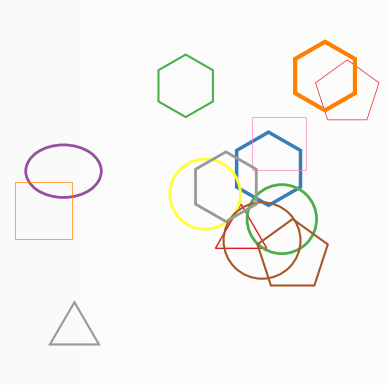[{"shape": "triangle", "thickness": 1, "radius": 0.38, "center": [0.622, 0.393]}, {"shape": "pentagon", "thickness": 0.5, "radius": 0.43, "center": [0.896, 0.758]}, {"shape": "hexagon", "thickness": 2.5, "radius": 0.48, "center": [0.693, 0.562]}, {"shape": "hexagon", "thickness": 1.5, "radius": 0.41, "center": [0.479, 0.777]}, {"shape": "circle", "thickness": 2, "radius": 0.45, "center": [0.727, 0.431]}, {"shape": "oval", "thickness": 2, "radius": 0.49, "center": [0.164, 0.555]}, {"shape": "square", "thickness": 0.5, "radius": 0.37, "center": [0.112, 0.453]}, {"shape": "hexagon", "thickness": 3, "radius": 0.45, "center": [0.839, 0.802]}, {"shape": "circle", "thickness": 2, "radius": 0.46, "center": [0.529, 0.496]}, {"shape": "circle", "thickness": 1.5, "radius": 0.5, "center": [0.676, 0.375]}, {"shape": "pentagon", "thickness": 1.5, "radius": 0.48, "center": [0.755, 0.336]}, {"shape": "square", "thickness": 0.5, "radius": 0.35, "center": [0.721, 0.628]}, {"shape": "triangle", "thickness": 1.5, "radius": 0.37, "center": [0.192, 0.142]}, {"shape": "hexagon", "thickness": 2, "radius": 0.45, "center": [0.583, 0.515]}]